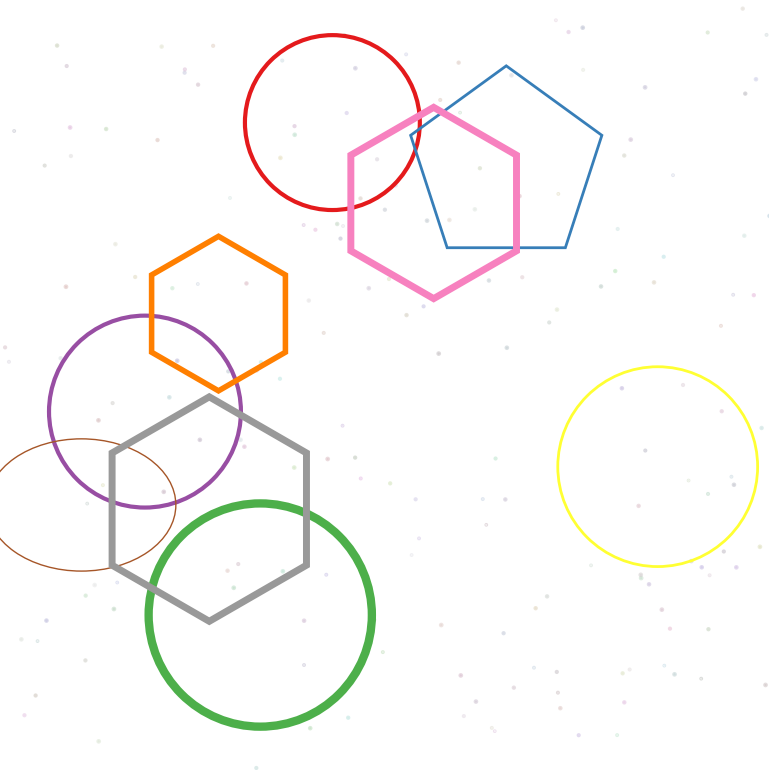[{"shape": "circle", "thickness": 1.5, "radius": 0.57, "center": [0.432, 0.841]}, {"shape": "pentagon", "thickness": 1, "radius": 0.65, "center": [0.657, 0.784]}, {"shape": "circle", "thickness": 3, "radius": 0.72, "center": [0.338, 0.201]}, {"shape": "circle", "thickness": 1.5, "radius": 0.62, "center": [0.188, 0.465]}, {"shape": "hexagon", "thickness": 2, "radius": 0.5, "center": [0.284, 0.593]}, {"shape": "circle", "thickness": 1, "radius": 0.65, "center": [0.854, 0.394]}, {"shape": "oval", "thickness": 0.5, "radius": 0.61, "center": [0.106, 0.344]}, {"shape": "hexagon", "thickness": 2.5, "radius": 0.62, "center": [0.563, 0.736]}, {"shape": "hexagon", "thickness": 2.5, "radius": 0.73, "center": [0.272, 0.339]}]